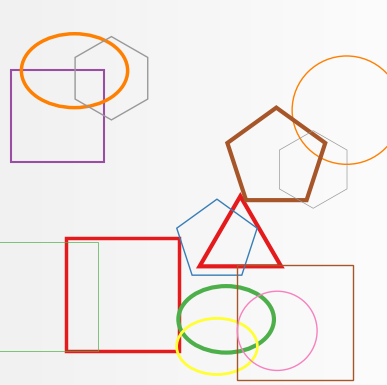[{"shape": "triangle", "thickness": 3, "radius": 0.61, "center": [0.62, 0.369]}, {"shape": "square", "thickness": 2.5, "radius": 0.73, "center": [0.316, 0.234]}, {"shape": "pentagon", "thickness": 1, "radius": 0.55, "center": [0.56, 0.374]}, {"shape": "oval", "thickness": 3, "radius": 0.62, "center": [0.584, 0.171]}, {"shape": "square", "thickness": 0.5, "radius": 0.7, "center": [0.113, 0.23]}, {"shape": "square", "thickness": 1.5, "radius": 0.6, "center": [0.148, 0.7]}, {"shape": "oval", "thickness": 2.5, "radius": 0.69, "center": [0.192, 0.816]}, {"shape": "circle", "thickness": 1, "radius": 0.7, "center": [0.895, 0.714]}, {"shape": "oval", "thickness": 2, "radius": 0.52, "center": [0.56, 0.1]}, {"shape": "pentagon", "thickness": 3, "radius": 0.66, "center": [0.713, 0.588]}, {"shape": "square", "thickness": 1, "radius": 0.75, "center": [0.762, 0.163]}, {"shape": "circle", "thickness": 1, "radius": 0.51, "center": [0.715, 0.141]}, {"shape": "hexagon", "thickness": 0.5, "radius": 0.5, "center": [0.808, 0.56]}, {"shape": "hexagon", "thickness": 1, "radius": 0.54, "center": [0.288, 0.797]}]